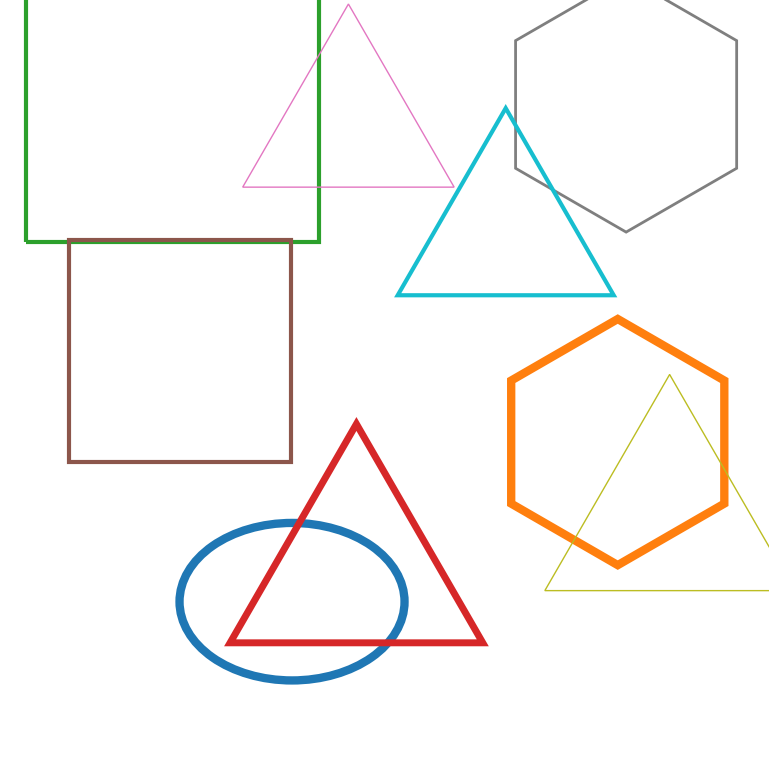[{"shape": "oval", "thickness": 3, "radius": 0.73, "center": [0.379, 0.219]}, {"shape": "hexagon", "thickness": 3, "radius": 0.8, "center": [0.802, 0.426]}, {"shape": "square", "thickness": 1.5, "radius": 0.95, "center": [0.224, 0.876]}, {"shape": "triangle", "thickness": 2.5, "radius": 0.95, "center": [0.463, 0.26]}, {"shape": "square", "thickness": 1.5, "radius": 0.72, "center": [0.233, 0.544]}, {"shape": "triangle", "thickness": 0.5, "radius": 0.79, "center": [0.452, 0.836]}, {"shape": "hexagon", "thickness": 1, "radius": 0.83, "center": [0.813, 0.864]}, {"shape": "triangle", "thickness": 0.5, "radius": 0.94, "center": [0.87, 0.327]}, {"shape": "triangle", "thickness": 1.5, "radius": 0.81, "center": [0.657, 0.698]}]